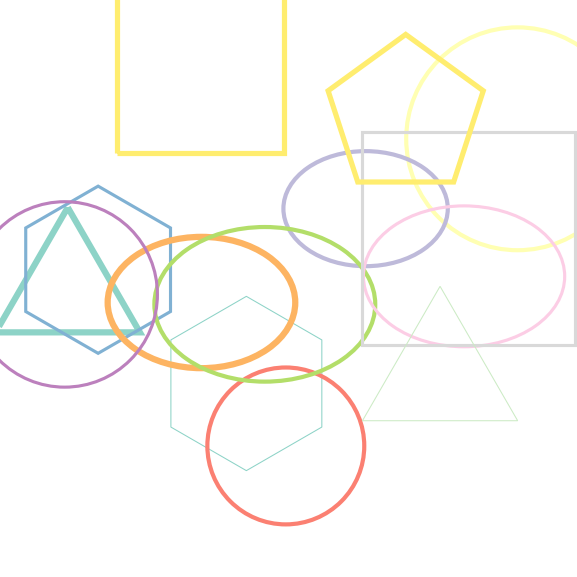[{"shape": "hexagon", "thickness": 0.5, "radius": 0.75, "center": [0.427, 0.335]}, {"shape": "triangle", "thickness": 3, "radius": 0.72, "center": [0.117, 0.496]}, {"shape": "circle", "thickness": 2, "radius": 0.96, "center": [0.896, 0.759]}, {"shape": "oval", "thickness": 2, "radius": 0.71, "center": [0.633, 0.638]}, {"shape": "circle", "thickness": 2, "radius": 0.68, "center": [0.495, 0.227]}, {"shape": "hexagon", "thickness": 1.5, "radius": 0.72, "center": [0.17, 0.532]}, {"shape": "oval", "thickness": 3, "radius": 0.81, "center": [0.349, 0.475]}, {"shape": "oval", "thickness": 2, "radius": 0.96, "center": [0.459, 0.472]}, {"shape": "oval", "thickness": 1.5, "radius": 0.87, "center": [0.804, 0.521]}, {"shape": "square", "thickness": 1.5, "radius": 0.92, "center": [0.812, 0.586]}, {"shape": "circle", "thickness": 1.5, "radius": 0.8, "center": [0.112, 0.489]}, {"shape": "triangle", "thickness": 0.5, "radius": 0.78, "center": [0.762, 0.348]}, {"shape": "square", "thickness": 2.5, "radius": 0.72, "center": [0.347, 0.879]}, {"shape": "pentagon", "thickness": 2.5, "radius": 0.71, "center": [0.703, 0.798]}]